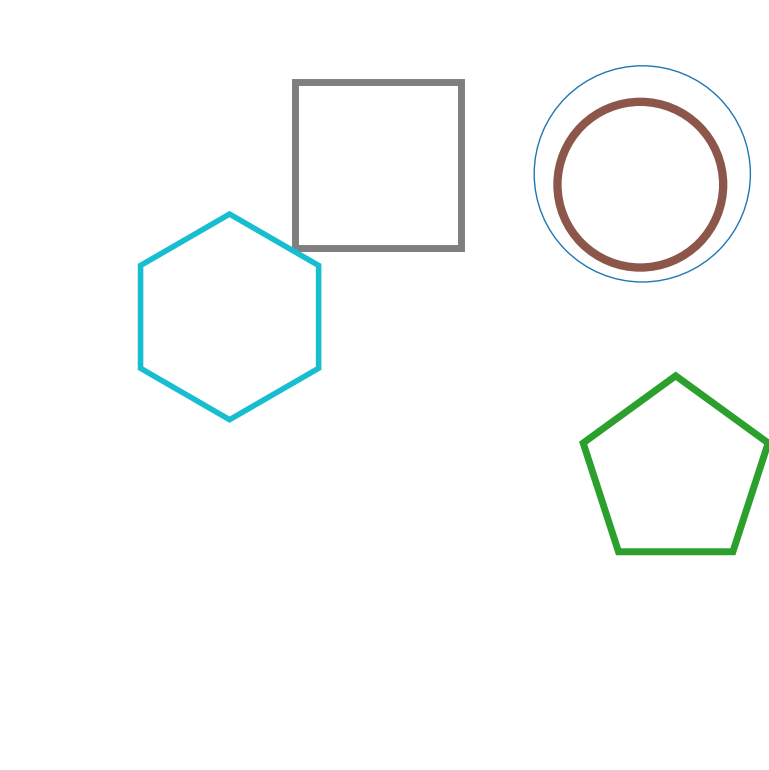[{"shape": "circle", "thickness": 0.5, "radius": 0.7, "center": [0.834, 0.774]}, {"shape": "pentagon", "thickness": 2.5, "radius": 0.63, "center": [0.878, 0.386]}, {"shape": "circle", "thickness": 3, "radius": 0.54, "center": [0.832, 0.76]}, {"shape": "square", "thickness": 2.5, "radius": 0.54, "center": [0.491, 0.786]}, {"shape": "hexagon", "thickness": 2, "radius": 0.67, "center": [0.298, 0.588]}]